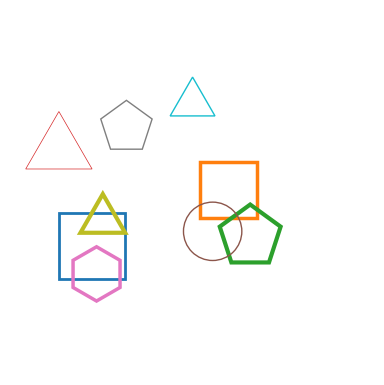[{"shape": "square", "thickness": 2, "radius": 0.43, "center": [0.238, 0.361]}, {"shape": "square", "thickness": 2.5, "radius": 0.36, "center": [0.594, 0.506]}, {"shape": "pentagon", "thickness": 3, "radius": 0.42, "center": [0.65, 0.386]}, {"shape": "triangle", "thickness": 0.5, "radius": 0.5, "center": [0.153, 0.611]}, {"shape": "circle", "thickness": 1, "radius": 0.38, "center": [0.552, 0.399]}, {"shape": "hexagon", "thickness": 2.5, "radius": 0.35, "center": [0.251, 0.289]}, {"shape": "pentagon", "thickness": 1, "radius": 0.35, "center": [0.328, 0.669]}, {"shape": "triangle", "thickness": 3, "radius": 0.34, "center": [0.267, 0.429]}, {"shape": "triangle", "thickness": 1, "radius": 0.34, "center": [0.5, 0.733]}]